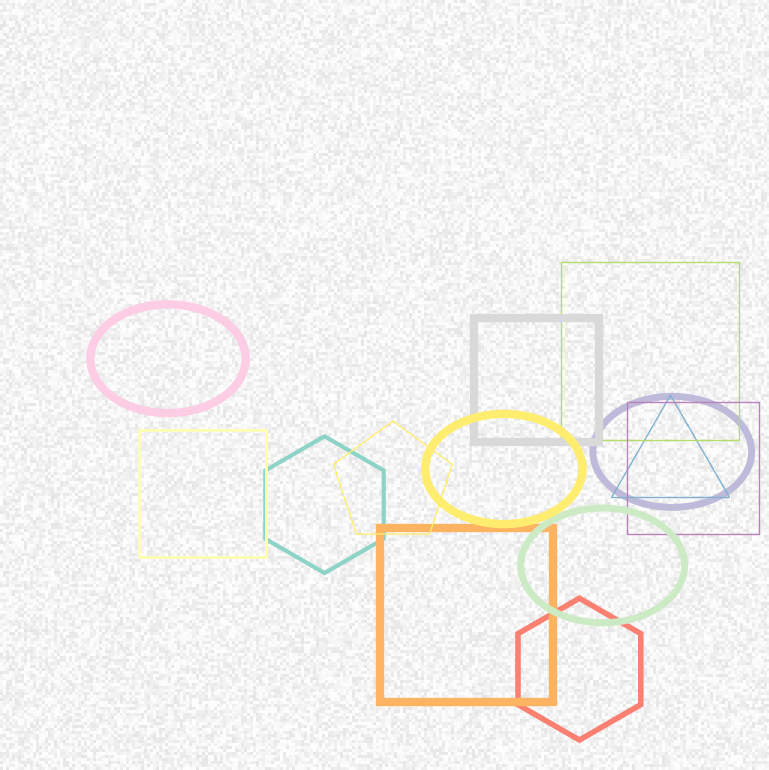[{"shape": "hexagon", "thickness": 1.5, "radius": 0.44, "center": [0.421, 0.345]}, {"shape": "square", "thickness": 1, "radius": 0.41, "center": [0.263, 0.359]}, {"shape": "oval", "thickness": 2.5, "radius": 0.52, "center": [0.873, 0.413]}, {"shape": "hexagon", "thickness": 2, "radius": 0.46, "center": [0.752, 0.131]}, {"shape": "triangle", "thickness": 0.5, "radius": 0.44, "center": [0.871, 0.398]}, {"shape": "square", "thickness": 3, "radius": 0.56, "center": [0.606, 0.201]}, {"shape": "square", "thickness": 0.5, "radius": 0.58, "center": [0.844, 0.545]}, {"shape": "oval", "thickness": 3, "radius": 0.5, "center": [0.218, 0.534]}, {"shape": "square", "thickness": 3, "radius": 0.4, "center": [0.697, 0.507]}, {"shape": "square", "thickness": 0.5, "radius": 0.43, "center": [0.9, 0.392]}, {"shape": "oval", "thickness": 2.5, "radius": 0.53, "center": [0.783, 0.266]}, {"shape": "pentagon", "thickness": 0.5, "radius": 0.41, "center": [0.51, 0.372]}, {"shape": "oval", "thickness": 3, "radius": 0.51, "center": [0.654, 0.391]}]